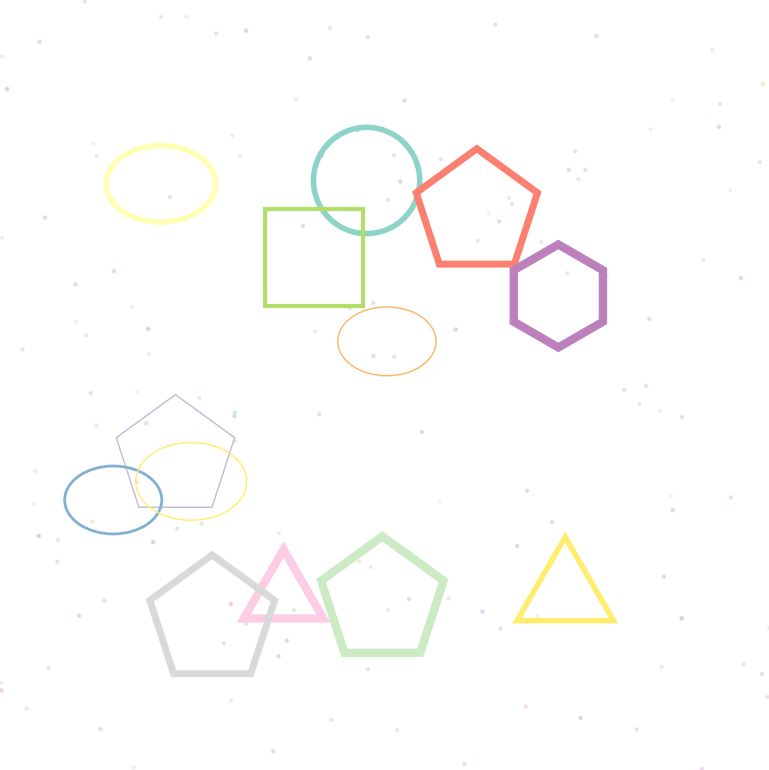[{"shape": "circle", "thickness": 2, "radius": 0.35, "center": [0.476, 0.766]}, {"shape": "oval", "thickness": 2, "radius": 0.36, "center": [0.209, 0.761]}, {"shape": "pentagon", "thickness": 0.5, "radius": 0.4, "center": [0.228, 0.407]}, {"shape": "pentagon", "thickness": 2.5, "radius": 0.41, "center": [0.619, 0.724]}, {"shape": "oval", "thickness": 1, "radius": 0.32, "center": [0.147, 0.351]}, {"shape": "oval", "thickness": 0.5, "radius": 0.32, "center": [0.502, 0.557]}, {"shape": "square", "thickness": 1.5, "radius": 0.32, "center": [0.408, 0.665]}, {"shape": "triangle", "thickness": 3, "radius": 0.3, "center": [0.368, 0.227]}, {"shape": "pentagon", "thickness": 2.5, "radius": 0.43, "center": [0.276, 0.194]}, {"shape": "hexagon", "thickness": 3, "radius": 0.33, "center": [0.725, 0.616]}, {"shape": "pentagon", "thickness": 3, "radius": 0.42, "center": [0.497, 0.22]}, {"shape": "oval", "thickness": 0.5, "radius": 0.36, "center": [0.248, 0.375]}, {"shape": "triangle", "thickness": 2, "radius": 0.36, "center": [0.734, 0.23]}]